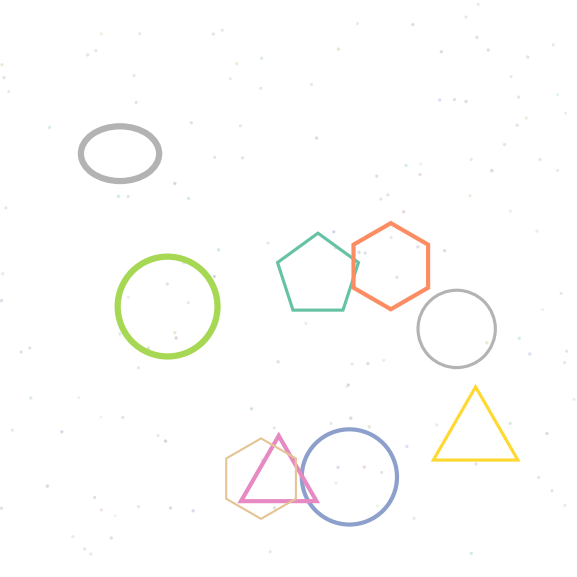[{"shape": "pentagon", "thickness": 1.5, "radius": 0.37, "center": [0.551, 0.522]}, {"shape": "hexagon", "thickness": 2, "radius": 0.37, "center": [0.677, 0.538]}, {"shape": "circle", "thickness": 2, "radius": 0.41, "center": [0.605, 0.173]}, {"shape": "triangle", "thickness": 2, "radius": 0.38, "center": [0.483, 0.169]}, {"shape": "circle", "thickness": 3, "radius": 0.43, "center": [0.29, 0.468]}, {"shape": "triangle", "thickness": 1.5, "radius": 0.42, "center": [0.824, 0.245]}, {"shape": "hexagon", "thickness": 1, "radius": 0.35, "center": [0.452, 0.17]}, {"shape": "circle", "thickness": 1.5, "radius": 0.33, "center": [0.791, 0.43]}, {"shape": "oval", "thickness": 3, "radius": 0.34, "center": [0.208, 0.733]}]